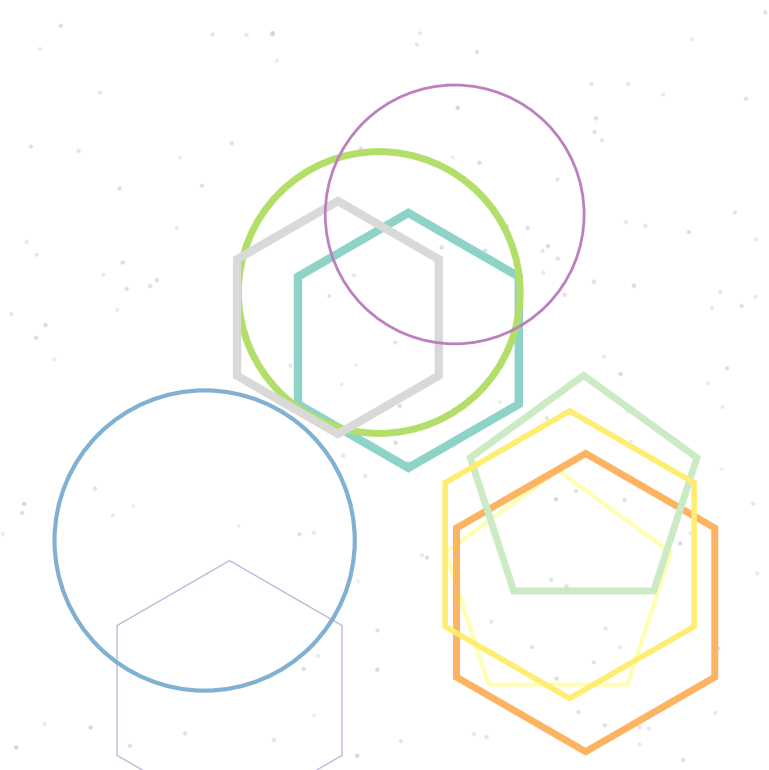[{"shape": "hexagon", "thickness": 3, "radius": 0.83, "center": [0.53, 0.558]}, {"shape": "pentagon", "thickness": 1.5, "radius": 0.77, "center": [0.725, 0.235]}, {"shape": "hexagon", "thickness": 0.5, "radius": 0.84, "center": [0.298, 0.103]}, {"shape": "circle", "thickness": 1.5, "radius": 0.97, "center": [0.266, 0.298]}, {"shape": "hexagon", "thickness": 2.5, "radius": 0.97, "center": [0.761, 0.217]}, {"shape": "circle", "thickness": 2.5, "radius": 0.91, "center": [0.493, 0.62]}, {"shape": "hexagon", "thickness": 3, "radius": 0.76, "center": [0.439, 0.588]}, {"shape": "circle", "thickness": 1, "radius": 0.84, "center": [0.59, 0.722]}, {"shape": "pentagon", "thickness": 2.5, "radius": 0.77, "center": [0.758, 0.358]}, {"shape": "hexagon", "thickness": 2, "radius": 0.93, "center": [0.74, 0.28]}]